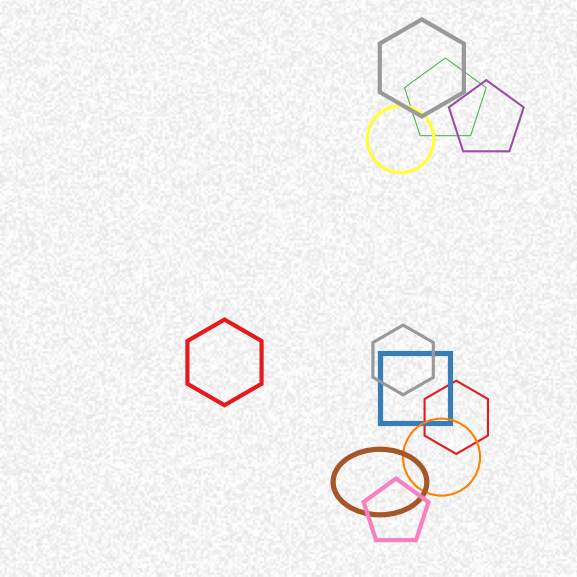[{"shape": "hexagon", "thickness": 1, "radius": 0.32, "center": [0.79, 0.277]}, {"shape": "hexagon", "thickness": 2, "radius": 0.37, "center": [0.389, 0.372]}, {"shape": "square", "thickness": 2.5, "radius": 0.3, "center": [0.719, 0.327]}, {"shape": "pentagon", "thickness": 0.5, "radius": 0.37, "center": [0.771, 0.824]}, {"shape": "pentagon", "thickness": 1, "radius": 0.34, "center": [0.842, 0.792]}, {"shape": "circle", "thickness": 1, "radius": 0.33, "center": [0.765, 0.208]}, {"shape": "circle", "thickness": 1.5, "radius": 0.29, "center": [0.694, 0.758]}, {"shape": "oval", "thickness": 2.5, "radius": 0.41, "center": [0.658, 0.164]}, {"shape": "pentagon", "thickness": 2, "radius": 0.3, "center": [0.686, 0.112]}, {"shape": "hexagon", "thickness": 2, "radius": 0.42, "center": [0.73, 0.882]}, {"shape": "hexagon", "thickness": 1.5, "radius": 0.3, "center": [0.698, 0.376]}]